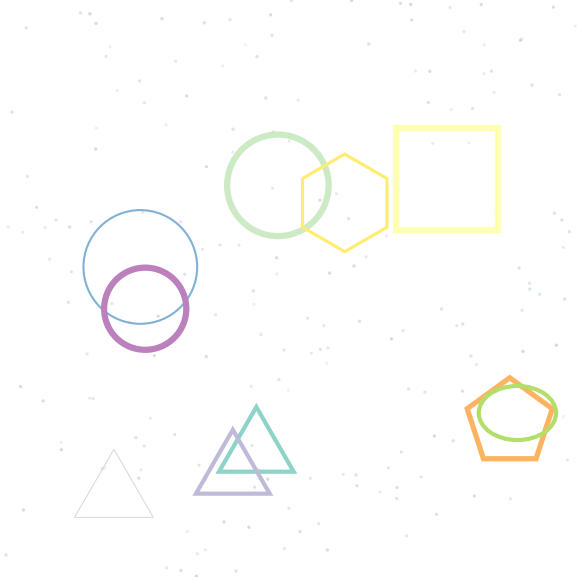[{"shape": "triangle", "thickness": 2, "radius": 0.37, "center": [0.444, 0.22]}, {"shape": "square", "thickness": 3, "radius": 0.44, "center": [0.774, 0.689]}, {"shape": "triangle", "thickness": 2, "radius": 0.37, "center": [0.403, 0.181]}, {"shape": "circle", "thickness": 1, "radius": 0.49, "center": [0.243, 0.537]}, {"shape": "pentagon", "thickness": 2.5, "radius": 0.39, "center": [0.883, 0.267]}, {"shape": "oval", "thickness": 2, "radius": 0.33, "center": [0.896, 0.284]}, {"shape": "triangle", "thickness": 0.5, "radius": 0.39, "center": [0.197, 0.143]}, {"shape": "circle", "thickness": 3, "radius": 0.36, "center": [0.251, 0.465]}, {"shape": "circle", "thickness": 3, "radius": 0.44, "center": [0.481, 0.678]}, {"shape": "hexagon", "thickness": 1.5, "radius": 0.42, "center": [0.597, 0.648]}]